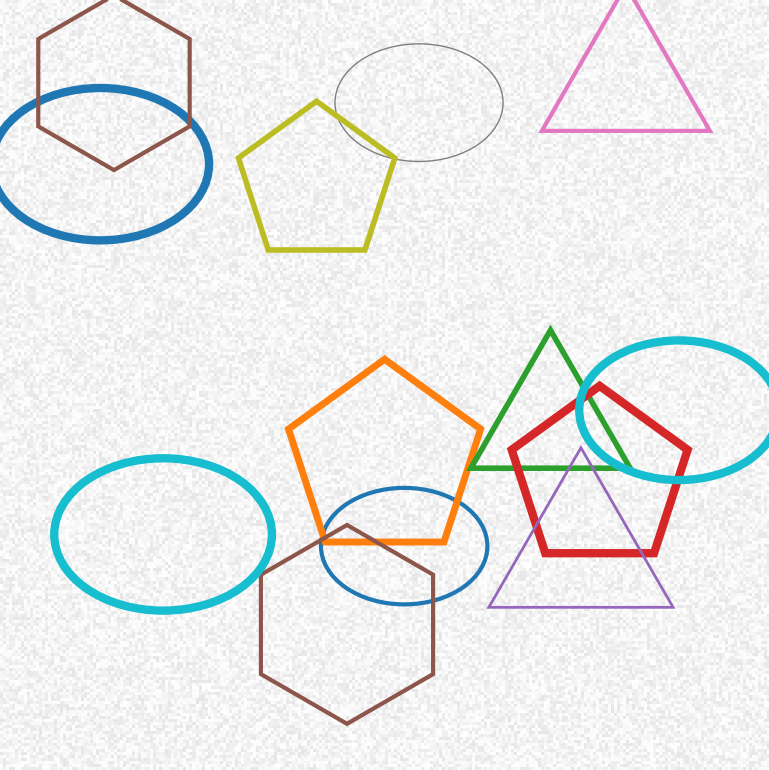[{"shape": "oval", "thickness": 1.5, "radius": 0.54, "center": [0.525, 0.291]}, {"shape": "oval", "thickness": 3, "radius": 0.71, "center": [0.13, 0.787]}, {"shape": "pentagon", "thickness": 2.5, "radius": 0.66, "center": [0.499, 0.402]}, {"shape": "triangle", "thickness": 2, "radius": 0.6, "center": [0.715, 0.452]}, {"shape": "pentagon", "thickness": 3, "radius": 0.6, "center": [0.779, 0.379]}, {"shape": "triangle", "thickness": 1, "radius": 0.69, "center": [0.754, 0.28]}, {"shape": "hexagon", "thickness": 1.5, "radius": 0.65, "center": [0.451, 0.189]}, {"shape": "hexagon", "thickness": 1.5, "radius": 0.57, "center": [0.148, 0.893]}, {"shape": "triangle", "thickness": 1.5, "radius": 0.63, "center": [0.813, 0.893]}, {"shape": "oval", "thickness": 0.5, "radius": 0.55, "center": [0.544, 0.867]}, {"shape": "pentagon", "thickness": 2, "radius": 0.53, "center": [0.411, 0.762]}, {"shape": "oval", "thickness": 3, "radius": 0.71, "center": [0.212, 0.306]}, {"shape": "oval", "thickness": 3, "radius": 0.65, "center": [0.882, 0.467]}]